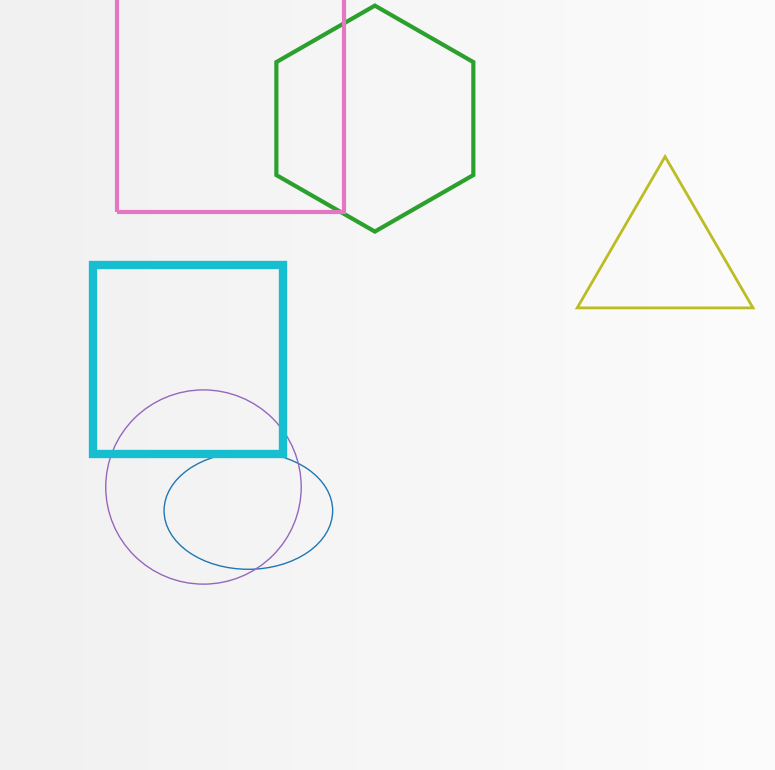[{"shape": "oval", "thickness": 0.5, "radius": 0.54, "center": [0.32, 0.337]}, {"shape": "hexagon", "thickness": 1.5, "radius": 0.73, "center": [0.484, 0.846]}, {"shape": "circle", "thickness": 0.5, "radius": 0.63, "center": [0.263, 0.368]}, {"shape": "square", "thickness": 1.5, "radius": 0.73, "center": [0.298, 0.872]}, {"shape": "triangle", "thickness": 1, "radius": 0.65, "center": [0.858, 0.666]}, {"shape": "square", "thickness": 3, "radius": 0.61, "center": [0.243, 0.532]}]